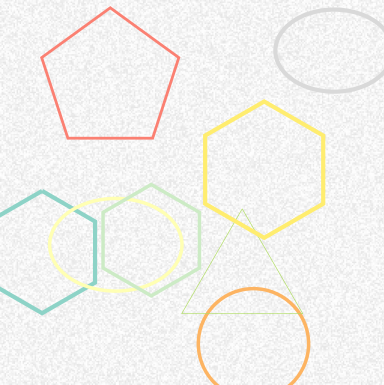[{"shape": "hexagon", "thickness": 3, "radius": 0.79, "center": [0.109, 0.345]}, {"shape": "oval", "thickness": 2.5, "radius": 0.86, "center": [0.301, 0.364]}, {"shape": "pentagon", "thickness": 2, "radius": 0.94, "center": [0.286, 0.793]}, {"shape": "circle", "thickness": 2.5, "radius": 0.72, "center": [0.658, 0.107]}, {"shape": "triangle", "thickness": 0.5, "radius": 0.91, "center": [0.629, 0.276]}, {"shape": "oval", "thickness": 3, "radius": 0.76, "center": [0.868, 0.868]}, {"shape": "hexagon", "thickness": 2.5, "radius": 0.72, "center": [0.393, 0.376]}, {"shape": "hexagon", "thickness": 3, "radius": 0.89, "center": [0.686, 0.559]}]